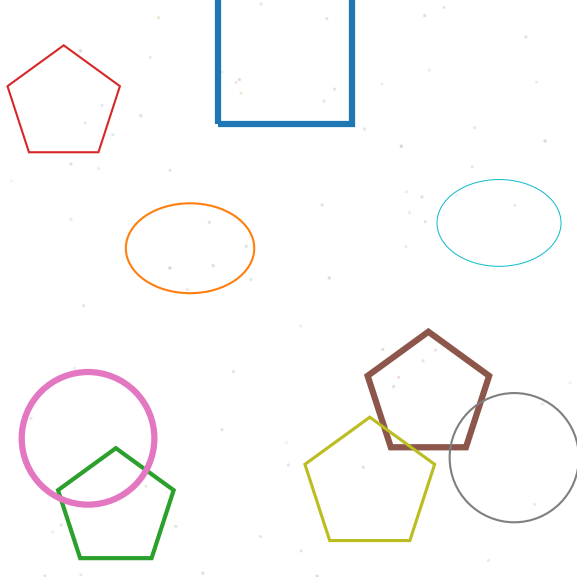[{"shape": "square", "thickness": 3, "radius": 0.58, "center": [0.493, 0.9]}, {"shape": "oval", "thickness": 1, "radius": 0.56, "center": [0.329, 0.569]}, {"shape": "pentagon", "thickness": 2, "radius": 0.53, "center": [0.201, 0.118]}, {"shape": "pentagon", "thickness": 1, "radius": 0.51, "center": [0.11, 0.818]}, {"shape": "pentagon", "thickness": 3, "radius": 0.55, "center": [0.742, 0.314]}, {"shape": "circle", "thickness": 3, "radius": 0.57, "center": [0.152, 0.24]}, {"shape": "circle", "thickness": 1, "radius": 0.56, "center": [0.89, 0.207]}, {"shape": "pentagon", "thickness": 1.5, "radius": 0.59, "center": [0.64, 0.159]}, {"shape": "oval", "thickness": 0.5, "radius": 0.54, "center": [0.864, 0.613]}]